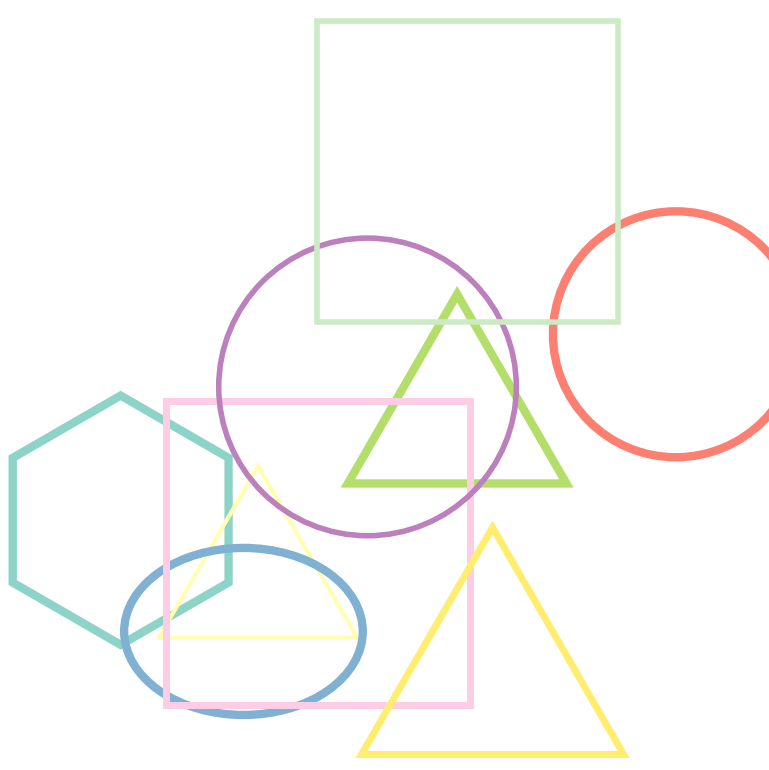[{"shape": "hexagon", "thickness": 3, "radius": 0.81, "center": [0.157, 0.324]}, {"shape": "triangle", "thickness": 1.5, "radius": 0.74, "center": [0.335, 0.246]}, {"shape": "circle", "thickness": 3, "radius": 0.8, "center": [0.878, 0.566]}, {"shape": "oval", "thickness": 3, "radius": 0.77, "center": [0.316, 0.18]}, {"shape": "triangle", "thickness": 3, "radius": 0.82, "center": [0.594, 0.454]}, {"shape": "square", "thickness": 2.5, "radius": 0.99, "center": [0.413, 0.282]}, {"shape": "circle", "thickness": 2, "radius": 0.97, "center": [0.477, 0.498]}, {"shape": "square", "thickness": 2, "radius": 0.98, "center": [0.607, 0.777]}, {"shape": "triangle", "thickness": 2.5, "radius": 0.98, "center": [0.64, 0.118]}]